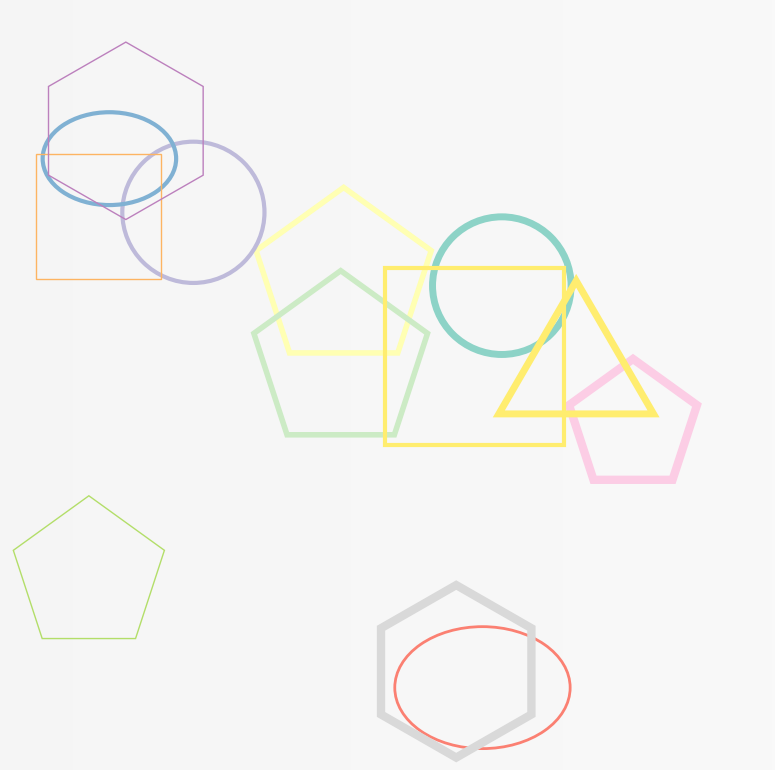[{"shape": "circle", "thickness": 2.5, "radius": 0.45, "center": [0.647, 0.629]}, {"shape": "pentagon", "thickness": 2, "radius": 0.59, "center": [0.443, 0.638]}, {"shape": "circle", "thickness": 1.5, "radius": 0.46, "center": [0.25, 0.724]}, {"shape": "oval", "thickness": 1, "radius": 0.57, "center": [0.623, 0.107]}, {"shape": "oval", "thickness": 1.5, "radius": 0.43, "center": [0.141, 0.794]}, {"shape": "square", "thickness": 0.5, "radius": 0.41, "center": [0.127, 0.718]}, {"shape": "pentagon", "thickness": 0.5, "radius": 0.51, "center": [0.115, 0.254]}, {"shape": "pentagon", "thickness": 3, "radius": 0.43, "center": [0.817, 0.447]}, {"shape": "hexagon", "thickness": 3, "radius": 0.56, "center": [0.589, 0.128]}, {"shape": "hexagon", "thickness": 0.5, "radius": 0.58, "center": [0.162, 0.83]}, {"shape": "pentagon", "thickness": 2, "radius": 0.59, "center": [0.44, 0.531]}, {"shape": "square", "thickness": 1.5, "radius": 0.58, "center": [0.613, 0.537]}, {"shape": "triangle", "thickness": 2.5, "radius": 0.58, "center": [0.743, 0.52]}]